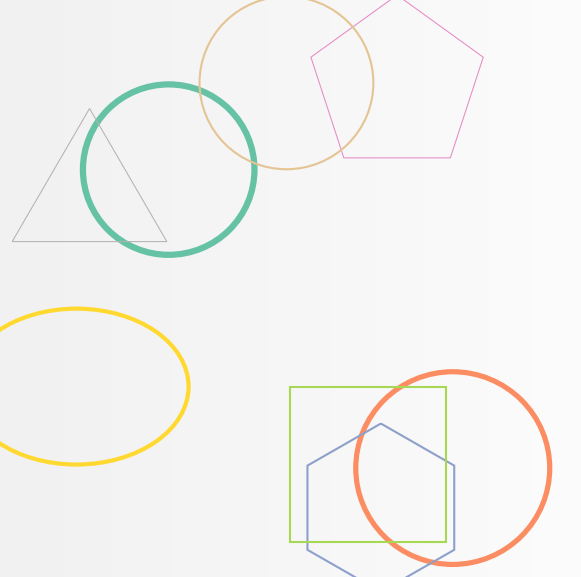[{"shape": "circle", "thickness": 3, "radius": 0.74, "center": [0.29, 0.705]}, {"shape": "circle", "thickness": 2.5, "radius": 0.83, "center": [0.779, 0.189]}, {"shape": "hexagon", "thickness": 1, "radius": 0.73, "center": [0.655, 0.12]}, {"shape": "pentagon", "thickness": 0.5, "radius": 0.78, "center": [0.683, 0.852]}, {"shape": "square", "thickness": 1, "radius": 0.67, "center": [0.634, 0.195]}, {"shape": "oval", "thickness": 2, "radius": 0.96, "center": [0.132, 0.33]}, {"shape": "circle", "thickness": 1, "radius": 0.75, "center": [0.493, 0.856]}, {"shape": "triangle", "thickness": 0.5, "radius": 0.77, "center": [0.154, 0.658]}]